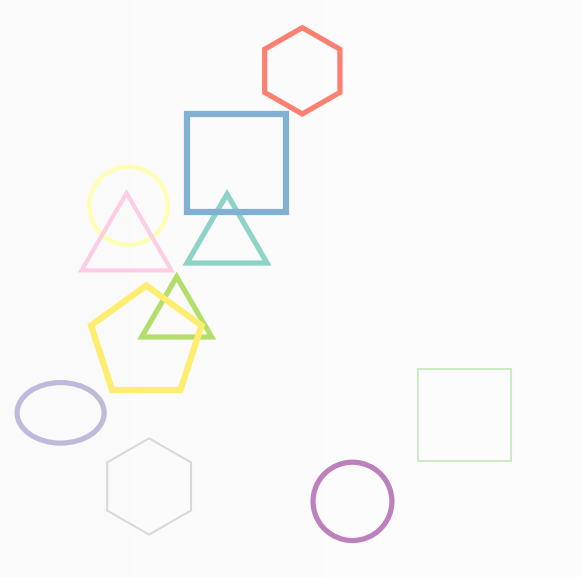[{"shape": "triangle", "thickness": 2.5, "radius": 0.4, "center": [0.391, 0.583]}, {"shape": "circle", "thickness": 2, "radius": 0.34, "center": [0.221, 0.643]}, {"shape": "oval", "thickness": 2.5, "radius": 0.37, "center": [0.104, 0.284]}, {"shape": "hexagon", "thickness": 2.5, "radius": 0.37, "center": [0.52, 0.877]}, {"shape": "square", "thickness": 3, "radius": 0.43, "center": [0.408, 0.716]}, {"shape": "triangle", "thickness": 2.5, "radius": 0.35, "center": [0.304, 0.45]}, {"shape": "triangle", "thickness": 2, "radius": 0.45, "center": [0.218, 0.576]}, {"shape": "hexagon", "thickness": 1, "radius": 0.42, "center": [0.256, 0.157]}, {"shape": "circle", "thickness": 2.5, "radius": 0.34, "center": [0.606, 0.131]}, {"shape": "square", "thickness": 1, "radius": 0.4, "center": [0.799, 0.28]}, {"shape": "pentagon", "thickness": 3, "radius": 0.5, "center": [0.252, 0.405]}]